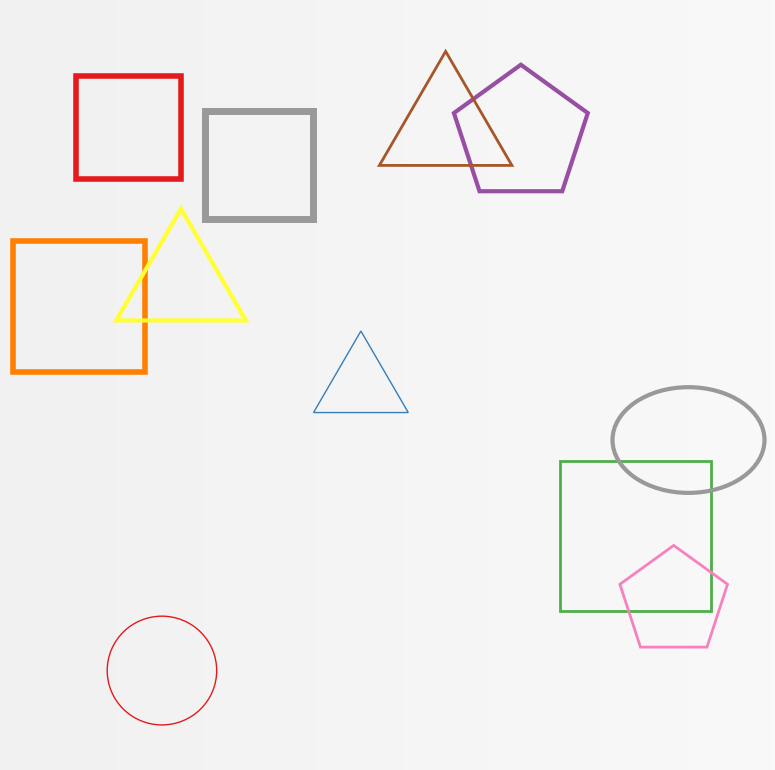[{"shape": "square", "thickness": 2, "radius": 0.34, "center": [0.166, 0.835]}, {"shape": "circle", "thickness": 0.5, "radius": 0.35, "center": [0.209, 0.129]}, {"shape": "triangle", "thickness": 0.5, "radius": 0.35, "center": [0.466, 0.5]}, {"shape": "square", "thickness": 1, "radius": 0.49, "center": [0.82, 0.304]}, {"shape": "pentagon", "thickness": 1.5, "radius": 0.45, "center": [0.672, 0.825]}, {"shape": "square", "thickness": 2, "radius": 0.43, "center": [0.102, 0.602]}, {"shape": "triangle", "thickness": 1.5, "radius": 0.48, "center": [0.234, 0.632]}, {"shape": "triangle", "thickness": 1, "radius": 0.49, "center": [0.575, 0.835]}, {"shape": "pentagon", "thickness": 1, "radius": 0.37, "center": [0.869, 0.219]}, {"shape": "oval", "thickness": 1.5, "radius": 0.49, "center": [0.888, 0.429]}, {"shape": "square", "thickness": 2.5, "radius": 0.35, "center": [0.334, 0.786]}]